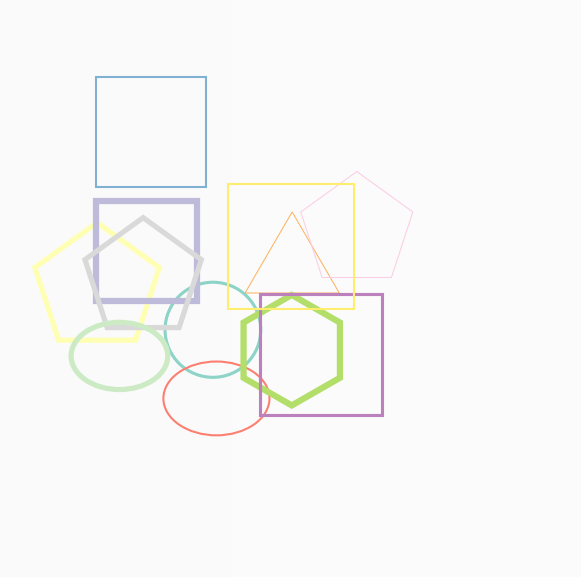[{"shape": "circle", "thickness": 1.5, "radius": 0.41, "center": [0.366, 0.428]}, {"shape": "pentagon", "thickness": 2.5, "radius": 0.56, "center": [0.167, 0.501]}, {"shape": "square", "thickness": 3, "radius": 0.43, "center": [0.252, 0.565]}, {"shape": "oval", "thickness": 1, "radius": 0.46, "center": [0.372, 0.309]}, {"shape": "square", "thickness": 1, "radius": 0.47, "center": [0.261, 0.771]}, {"shape": "triangle", "thickness": 0.5, "radius": 0.47, "center": [0.503, 0.539]}, {"shape": "hexagon", "thickness": 3, "radius": 0.48, "center": [0.502, 0.393]}, {"shape": "pentagon", "thickness": 0.5, "radius": 0.51, "center": [0.614, 0.601]}, {"shape": "pentagon", "thickness": 2.5, "radius": 0.53, "center": [0.246, 0.517]}, {"shape": "square", "thickness": 1.5, "radius": 0.52, "center": [0.552, 0.385]}, {"shape": "oval", "thickness": 2.5, "radius": 0.42, "center": [0.205, 0.383]}, {"shape": "square", "thickness": 1, "radius": 0.54, "center": [0.501, 0.573]}]